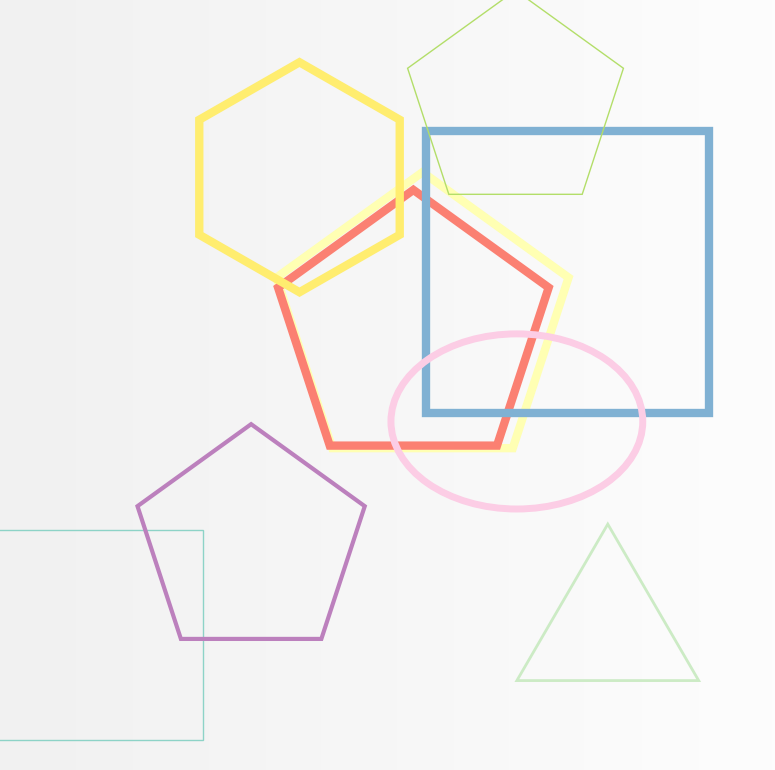[{"shape": "square", "thickness": 0.5, "radius": 0.68, "center": [0.126, 0.175]}, {"shape": "pentagon", "thickness": 3, "radius": 0.99, "center": [0.545, 0.578]}, {"shape": "pentagon", "thickness": 3, "radius": 0.92, "center": [0.533, 0.57]}, {"shape": "square", "thickness": 3, "radius": 0.92, "center": [0.732, 0.647]}, {"shape": "pentagon", "thickness": 0.5, "radius": 0.73, "center": [0.665, 0.866]}, {"shape": "oval", "thickness": 2.5, "radius": 0.81, "center": [0.667, 0.453]}, {"shape": "pentagon", "thickness": 1.5, "radius": 0.77, "center": [0.324, 0.295]}, {"shape": "triangle", "thickness": 1, "radius": 0.68, "center": [0.784, 0.184]}, {"shape": "hexagon", "thickness": 3, "radius": 0.75, "center": [0.386, 0.77]}]